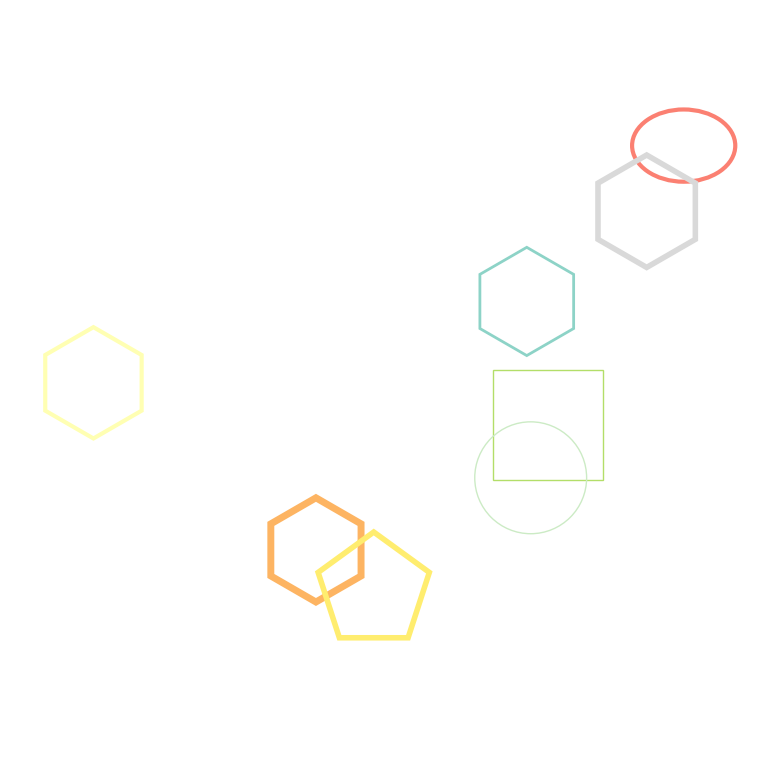[{"shape": "hexagon", "thickness": 1, "radius": 0.35, "center": [0.684, 0.609]}, {"shape": "hexagon", "thickness": 1.5, "radius": 0.36, "center": [0.121, 0.503]}, {"shape": "oval", "thickness": 1.5, "radius": 0.34, "center": [0.888, 0.811]}, {"shape": "hexagon", "thickness": 2.5, "radius": 0.34, "center": [0.41, 0.286]}, {"shape": "square", "thickness": 0.5, "radius": 0.36, "center": [0.711, 0.448]}, {"shape": "hexagon", "thickness": 2, "radius": 0.36, "center": [0.84, 0.726]}, {"shape": "circle", "thickness": 0.5, "radius": 0.36, "center": [0.689, 0.38]}, {"shape": "pentagon", "thickness": 2, "radius": 0.38, "center": [0.485, 0.233]}]